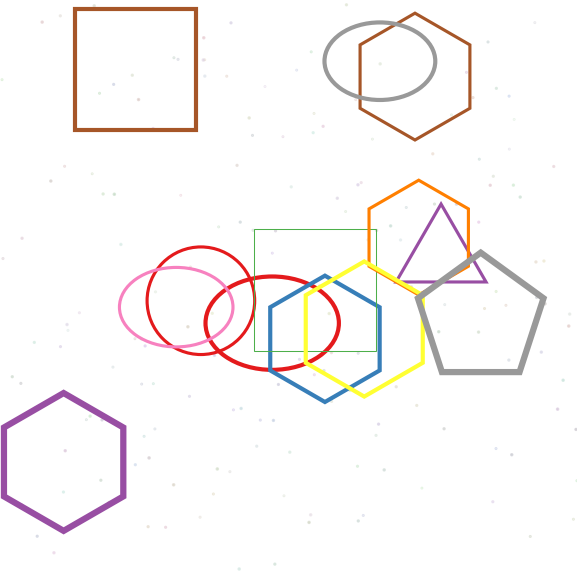[{"shape": "circle", "thickness": 1.5, "radius": 0.47, "center": [0.348, 0.478]}, {"shape": "oval", "thickness": 2, "radius": 0.58, "center": [0.471, 0.44]}, {"shape": "hexagon", "thickness": 2, "radius": 0.55, "center": [0.563, 0.412]}, {"shape": "square", "thickness": 0.5, "radius": 0.53, "center": [0.546, 0.497]}, {"shape": "hexagon", "thickness": 3, "radius": 0.6, "center": [0.11, 0.199]}, {"shape": "triangle", "thickness": 1.5, "radius": 0.45, "center": [0.764, 0.556]}, {"shape": "hexagon", "thickness": 1.5, "radius": 0.5, "center": [0.725, 0.588]}, {"shape": "hexagon", "thickness": 2, "radius": 0.58, "center": [0.631, 0.429]}, {"shape": "hexagon", "thickness": 1.5, "radius": 0.55, "center": [0.719, 0.867]}, {"shape": "square", "thickness": 2, "radius": 0.52, "center": [0.235, 0.879]}, {"shape": "oval", "thickness": 1.5, "radius": 0.49, "center": [0.305, 0.467]}, {"shape": "pentagon", "thickness": 3, "radius": 0.57, "center": [0.832, 0.447]}, {"shape": "oval", "thickness": 2, "radius": 0.48, "center": [0.658, 0.893]}]